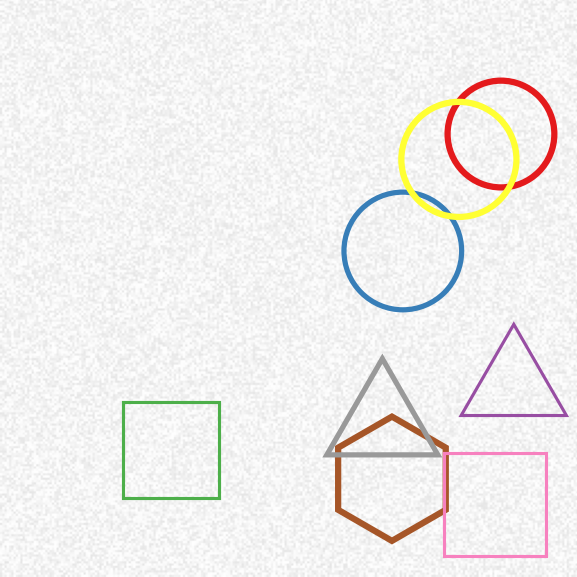[{"shape": "circle", "thickness": 3, "radius": 0.46, "center": [0.867, 0.767]}, {"shape": "circle", "thickness": 2.5, "radius": 0.51, "center": [0.698, 0.565]}, {"shape": "square", "thickness": 1.5, "radius": 0.42, "center": [0.295, 0.221]}, {"shape": "triangle", "thickness": 1.5, "radius": 0.53, "center": [0.89, 0.332]}, {"shape": "circle", "thickness": 3, "radius": 0.5, "center": [0.795, 0.723]}, {"shape": "hexagon", "thickness": 3, "radius": 0.54, "center": [0.679, 0.17]}, {"shape": "square", "thickness": 1.5, "radius": 0.44, "center": [0.857, 0.126]}, {"shape": "triangle", "thickness": 2.5, "radius": 0.56, "center": [0.662, 0.267]}]